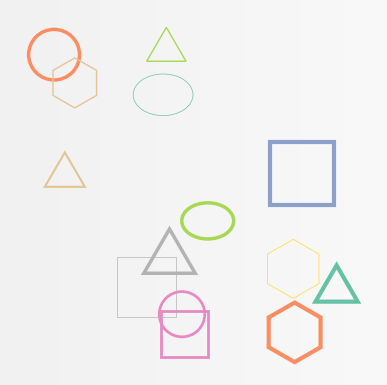[{"shape": "oval", "thickness": 0.5, "radius": 0.39, "center": [0.421, 0.754]}, {"shape": "triangle", "thickness": 3, "radius": 0.31, "center": [0.869, 0.248]}, {"shape": "circle", "thickness": 2.5, "radius": 0.33, "center": [0.14, 0.858]}, {"shape": "hexagon", "thickness": 3, "radius": 0.39, "center": [0.76, 0.137]}, {"shape": "square", "thickness": 3, "radius": 0.41, "center": [0.779, 0.55]}, {"shape": "circle", "thickness": 2, "radius": 0.29, "center": [0.47, 0.184]}, {"shape": "square", "thickness": 2, "radius": 0.3, "center": [0.476, 0.132]}, {"shape": "triangle", "thickness": 1, "radius": 0.29, "center": [0.429, 0.87]}, {"shape": "oval", "thickness": 2.5, "radius": 0.34, "center": [0.536, 0.426]}, {"shape": "hexagon", "thickness": 0.5, "radius": 0.38, "center": [0.757, 0.302]}, {"shape": "hexagon", "thickness": 1, "radius": 0.32, "center": [0.193, 0.785]}, {"shape": "triangle", "thickness": 1.5, "radius": 0.3, "center": [0.167, 0.544]}, {"shape": "square", "thickness": 0.5, "radius": 0.38, "center": [0.378, 0.255]}, {"shape": "triangle", "thickness": 2.5, "radius": 0.38, "center": [0.437, 0.329]}]